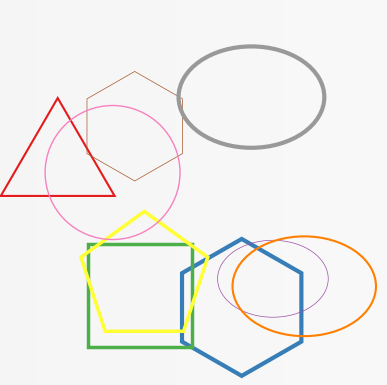[{"shape": "triangle", "thickness": 1.5, "radius": 0.85, "center": [0.149, 0.576]}, {"shape": "hexagon", "thickness": 3, "radius": 0.89, "center": [0.624, 0.202]}, {"shape": "square", "thickness": 2.5, "radius": 0.67, "center": [0.361, 0.233]}, {"shape": "oval", "thickness": 0.5, "radius": 0.71, "center": [0.704, 0.276]}, {"shape": "oval", "thickness": 1.5, "radius": 0.93, "center": [0.785, 0.256]}, {"shape": "pentagon", "thickness": 2.5, "radius": 0.86, "center": [0.373, 0.279]}, {"shape": "hexagon", "thickness": 0.5, "radius": 0.71, "center": [0.348, 0.672]}, {"shape": "circle", "thickness": 1, "radius": 0.87, "center": [0.291, 0.552]}, {"shape": "oval", "thickness": 3, "radius": 0.94, "center": [0.649, 0.748]}]